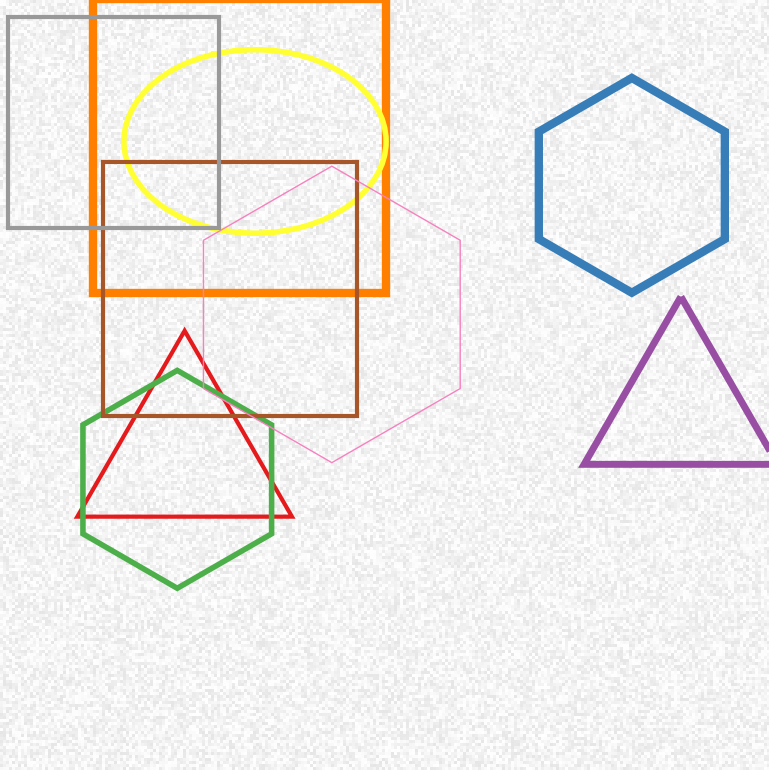[{"shape": "triangle", "thickness": 1.5, "radius": 0.8, "center": [0.24, 0.409]}, {"shape": "hexagon", "thickness": 3, "radius": 0.7, "center": [0.821, 0.759]}, {"shape": "hexagon", "thickness": 2, "radius": 0.71, "center": [0.23, 0.377]}, {"shape": "triangle", "thickness": 2.5, "radius": 0.73, "center": [0.884, 0.47]}, {"shape": "square", "thickness": 3, "radius": 0.95, "center": [0.311, 0.81]}, {"shape": "oval", "thickness": 2, "radius": 0.85, "center": [0.331, 0.816]}, {"shape": "square", "thickness": 1.5, "radius": 0.82, "center": [0.299, 0.625]}, {"shape": "hexagon", "thickness": 0.5, "radius": 0.96, "center": [0.431, 0.592]}, {"shape": "square", "thickness": 1.5, "radius": 0.68, "center": [0.148, 0.841]}]